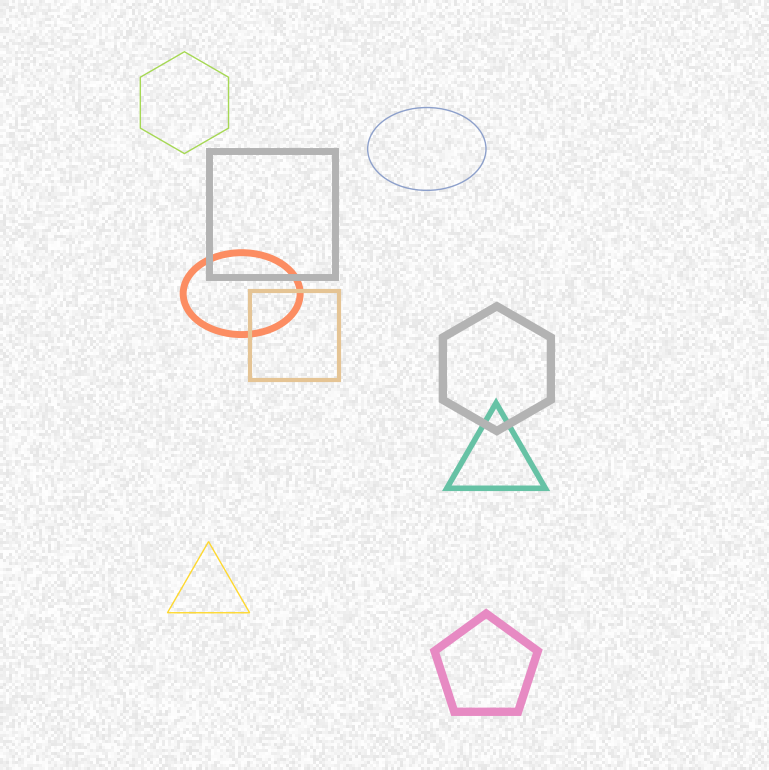[{"shape": "triangle", "thickness": 2, "radius": 0.37, "center": [0.644, 0.403]}, {"shape": "oval", "thickness": 2.5, "radius": 0.38, "center": [0.314, 0.619]}, {"shape": "oval", "thickness": 0.5, "radius": 0.38, "center": [0.554, 0.807]}, {"shape": "pentagon", "thickness": 3, "radius": 0.35, "center": [0.631, 0.133]}, {"shape": "hexagon", "thickness": 0.5, "radius": 0.33, "center": [0.24, 0.867]}, {"shape": "triangle", "thickness": 0.5, "radius": 0.31, "center": [0.271, 0.235]}, {"shape": "square", "thickness": 1.5, "radius": 0.29, "center": [0.382, 0.564]}, {"shape": "square", "thickness": 2.5, "radius": 0.41, "center": [0.353, 0.722]}, {"shape": "hexagon", "thickness": 3, "radius": 0.41, "center": [0.645, 0.521]}]